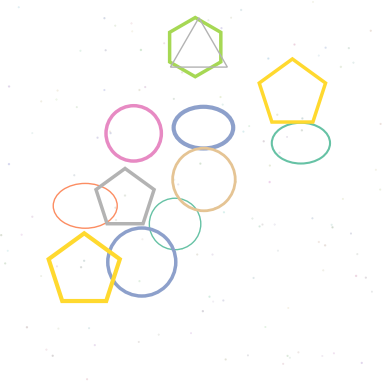[{"shape": "circle", "thickness": 1, "radius": 0.33, "center": [0.455, 0.418]}, {"shape": "oval", "thickness": 1.5, "radius": 0.38, "center": [0.782, 0.628]}, {"shape": "oval", "thickness": 1, "radius": 0.42, "center": [0.221, 0.465]}, {"shape": "oval", "thickness": 3, "radius": 0.39, "center": [0.528, 0.668]}, {"shape": "circle", "thickness": 2.5, "radius": 0.44, "center": [0.368, 0.319]}, {"shape": "circle", "thickness": 2.5, "radius": 0.36, "center": [0.347, 0.654]}, {"shape": "hexagon", "thickness": 2.5, "radius": 0.38, "center": [0.507, 0.878]}, {"shape": "pentagon", "thickness": 2.5, "radius": 0.45, "center": [0.759, 0.756]}, {"shape": "pentagon", "thickness": 3, "radius": 0.49, "center": [0.219, 0.297]}, {"shape": "circle", "thickness": 2, "radius": 0.41, "center": [0.53, 0.534]}, {"shape": "triangle", "thickness": 1, "radius": 0.43, "center": [0.517, 0.868]}, {"shape": "pentagon", "thickness": 2.5, "radius": 0.4, "center": [0.325, 0.483]}]